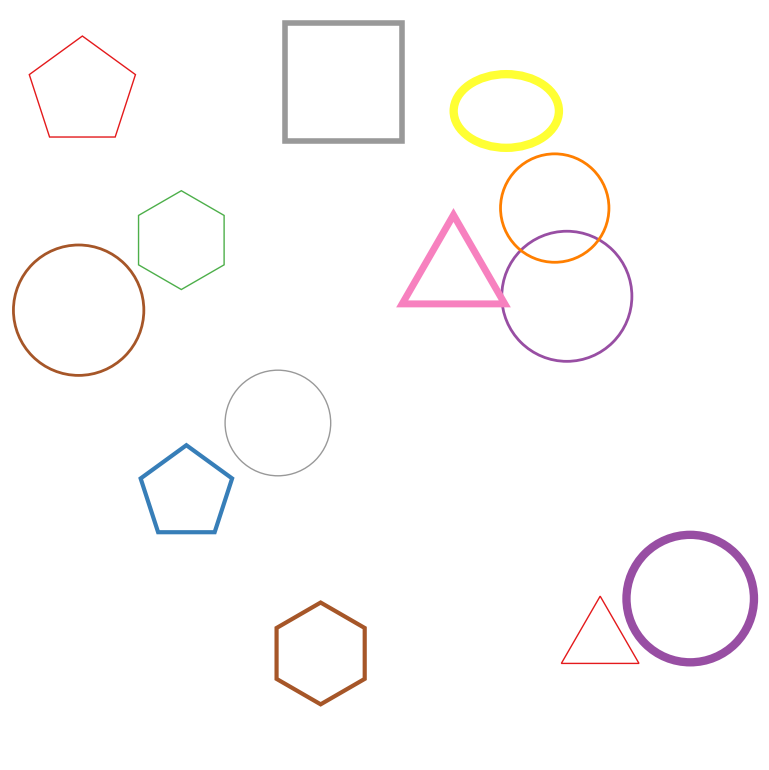[{"shape": "pentagon", "thickness": 0.5, "radius": 0.36, "center": [0.107, 0.881]}, {"shape": "triangle", "thickness": 0.5, "radius": 0.29, "center": [0.779, 0.168]}, {"shape": "pentagon", "thickness": 1.5, "radius": 0.31, "center": [0.242, 0.359]}, {"shape": "hexagon", "thickness": 0.5, "radius": 0.32, "center": [0.235, 0.688]}, {"shape": "circle", "thickness": 1, "radius": 0.42, "center": [0.736, 0.615]}, {"shape": "circle", "thickness": 3, "radius": 0.41, "center": [0.896, 0.223]}, {"shape": "circle", "thickness": 1, "radius": 0.35, "center": [0.72, 0.73]}, {"shape": "oval", "thickness": 3, "radius": 0.34, "center": [0.658, 0.856]}, {"shape": "circle", "thickness": 1, "radius": 0.42, "center": [0.102, 0.597]}, {"shape": "hexagon", "thickness": 1.5, "radius": 0.33, "center": [0.416, 0.151]}, {"shape": "triangle", "thickness": 2.5, "radius": 0.38, "center": [0.589, 0.644]}, {"shape": "square", "thickness": 2, "radius": 0.38, "center": [0.446, 0.894]}, {"shape": "circle", "thickness": 0.5, "radius": 0.34, "center": [0.361, 0.451]}]